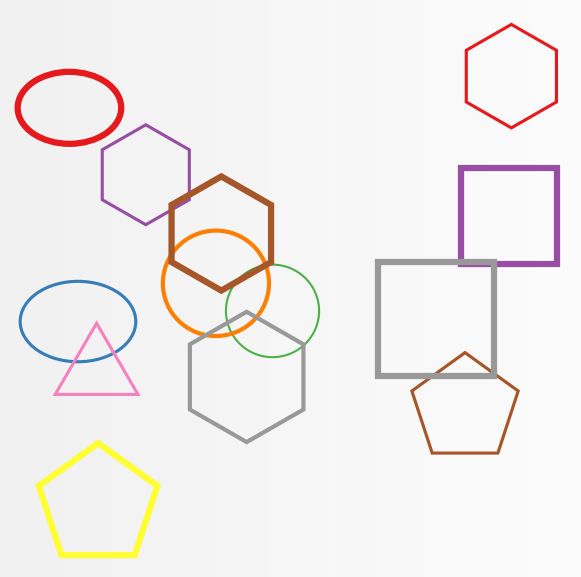[{"shape": "hexagon", "thickness": 1.5, "radius": 0.45, "center": [0.88, 0.867]}, {"shape": "oval", "thickness": 3, "radius": 0.45, "center": [0.119, 0.812]}, {"shape": "oval", "thickness": 1.5, "radius": 0.5, "center": [0.134, 0.442]}, {"shape": "circle", "thickness": 1, "radius": 0.4, "center": [0.469, 0.461]}, {"shape": "hexagon", "thickness": 1.5, "radius": 0.43, "center": [0.251, 0.697]}, {"shape": "square", "thickness": 3, "radius": 0.41, "center": [0.876, 0.625]}, {"shape": "circle", "thickness": 2, "radius": 0.46, "center": [0.372, 0.509]}, {"shape": "pentagon", "thickness": 3, "radius": 0.54, "center": [0.169, 0.125]}, {"shape": "hexagon", "thickness": 3, "radius": 0.49, "center": [0.381, 0.595]}, {"shape": "pentagon", "thickness": 1.5, "radius": 0.48, "center": [0.8, 0.292]}, {"shape": "triangle", "thickness": 1.5, "radius": 0.41, "center": [0.166, 0.357]}, {"shape": "hexagon", "thickness": 2, "radius": 0.56, "center": [0.424, 0.346]}, {"shape": "square", "thickness": 3, "radius": 0.5, "center": [0.75, 0.447]}]